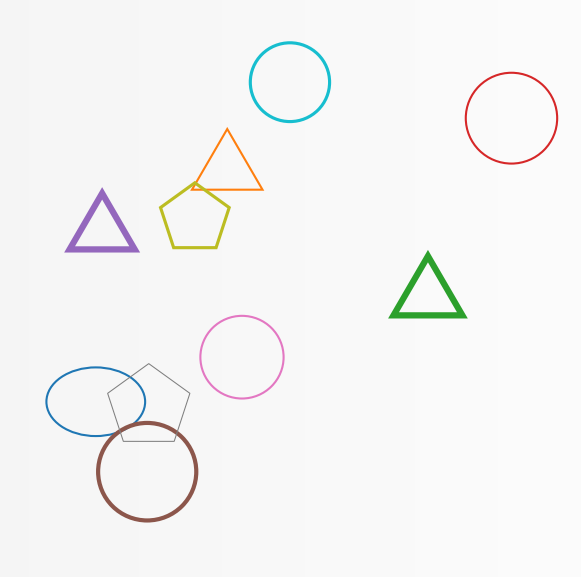[{"shape": "oval", "thickness": 1, "radius": 0.42, "center": [0.165, 0.303]}, {"shape": "triangle", "thickness": 1, "radius": 0.35, "center": [0.391, 0.706]}, {"shape": "triangle", "thickness": 3, "radius": 0.34, "center": [0.736, 0.487]}, {"shape": "circle", "thickness": 1, "radius": 0.39, "center": [0.88, 0.795]}, {"shape": "triangle", "thickness": 3, "radius": 0.32, "center": [0.176, 0.6]}, {"shape": "circle", "thickness": 2, "radius": 0.42, "center": [0.253, 0.182]}, {"shape": "circle", "thickness": 1, "radius": 0.36, "center": [0.416, 0.381]}, {"shape": "pentagon", "thickness": 0.5, "radius": 0.37, "center": [0.256, 0.295]}, {"shape": "pentagon", "thickness": 1.5, "radius": 0.31, "center": [0.335, 0.621]}, {"shape": "circle", "thickness": 1.5, "radius": 0.34, "center": [0.499, 0.857]}]